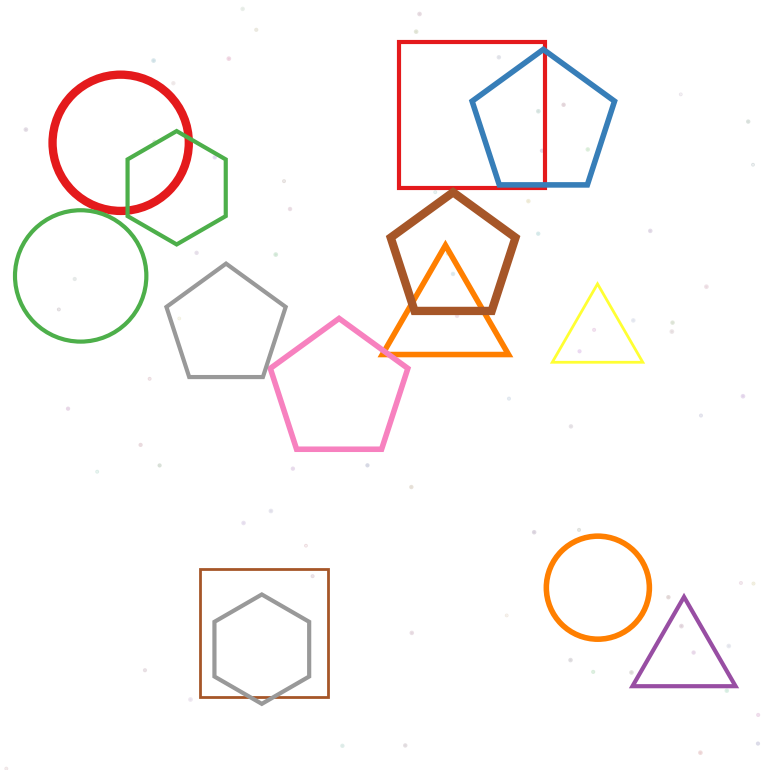[{"shape": "square", "thickness": 1.5, "radius": 0.47, "center": [0.613, 0.851]}, {"shape": "circle", "thickness": 3, "radius": 0.44, "center": [0.157, 0.815]}, {"shape": "pentagon", "thickness": 2, "radius": 0.49, "center": [0.706, 0.839]}, {"shape": "circle", "thickness": 1.5, "radius": 0.43, "center": [0.105, 0.642]}, {"shape": "hexagon", "thickness": 1.5, "radius": 0.37, "center": [0.229, 0.756]}, {"shape": "triangle", "thickness": 1.5, "radius": 0.39, "center": [0.888, 0.147]}, {"shape": "circle", "thickness": 2, "radius": 0.33, "center": [0.776, 0.237]}, {"shape": "triangle", "thickness": 2, "radius": 0.47, "center": [0.579, 0.587]}, {"shape": "triangle", "thickness": 1, "radius": 0.34, "center": [0.776, 0.563]}, {"shape": "pentagon", "thickness": 3, "radius": 0.43, "center": [0.588, 0.665]}, {"shape": "square", "thickness": 1, "radius": 0.41, "center": [0.343, 0.178]}, {"shape": "pentagon", "thickness": 2, "radius": 0.47, "center": [0.44, 0.493]}, {"shape": "pentagon", "thickness": 1.5, "radius": 0.41, "center": [0.294, 0.576]}, {"shape": "hexagon", "thickness": 1.5, "radius": 0.36, "center": [0.34, 0.157]}]